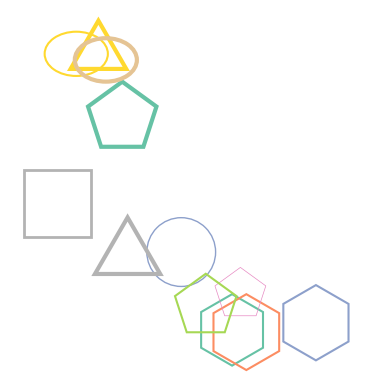[{"shape": "pentagon", "thickness": 3, "radius": 0.47, "center": [0.318, 0.694]}, {"shape": "hexagon", "thickness": 1.5, "radius": 0.46, "center": [0.603, 0.143]}, {"shape": "hexagon", "thickness": 1.5, "radius": 0.49, "center": [0.64, 0.137]}, {"shape": "circle", "thickness": 1, "radius": 0.45, "center": [0.471, 0.345]}, {"shape": "hexagon", "thickness": 1.5, "radius": 0.49, "center": [0.821, 0.162]}, {"shape": "pentagon", "thickness": 0.5, "radius": 0.35, "center": [0.624, 0.236]}, {"shape": "pentagon", "thickness": 1.5, "radius": 0.42, "center": [0.534, 0.205]}, {"shape": "triangle", "thickness": 3, "radius": 0.42, "center": [0.256, 0.863]}, {"shape": "oval", "thickness": 1.5, "radius": 0.41, "center": [0.198, 0.86]}, {"shape": "oval", "thickness": 3, "radius": 0.4, "center": [0.275, 0.844]}, {"shape": "triangle", "thickness": 3, "radius": 0.49, "center": [0.331, 0.337]}, {"shape": "square", "thickness": 2, "radius": 0.44, "center": [0.149, 0.472]}]